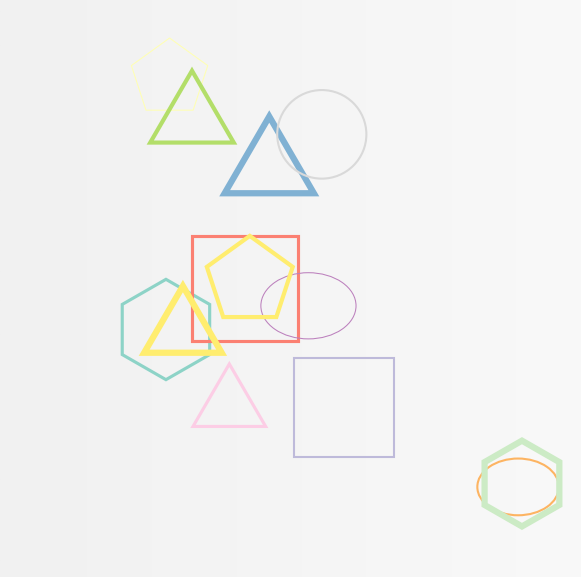[{"shape": "hexagon", "thickness": 1.5, "radius": 0.43, "center": [0.286, 0.429]}, {"shape": "pentagon", "thickness": 0.5, "radius": 0.35, "center": [0.292, 0.864]}, {"shape": "square", "thickness": 1, "radius": 0.43, "center": [0.592, 0.294]}, {"shape": "square", "thickness": 1.5, "radius": 0.46, "center": [0.421, 0.5]}, {"shape": "triangle", "thickness": 3, "radius": 0.44, "center": [0.463, 0.709]}, {"shape": "oval", "thickness": 1, "radius": 0.35, "center": [0.891, 0.156]}, {"shape": "triangle", "thickness": 2, "radius": 0.41, "center": [0.33, 0.794]}, {"shape": "triangle", "thickness": 1.5, "radius": 0.36, "center": [0.395, 0.297]}, {"shape": "circle", "thickness": 1, "radius": 0.38, "center": [0.554, 0.767]}, {"shape": "oval", "thickness": 0.5, "radius": 0.41, "center": [0.531, 0.47]}, {"shape": "hexagon", "thickness": 3, "radius": 0.37, "center": [0.898, 0.162]}, {"shape": "pentagon", "thickness": 2, "radius": 0.39, "center": [0.43, 0.513]}, {"shape": "triangle", "thickness": 3, "radius": 0.38, "center": [0.315, 0.427]}]